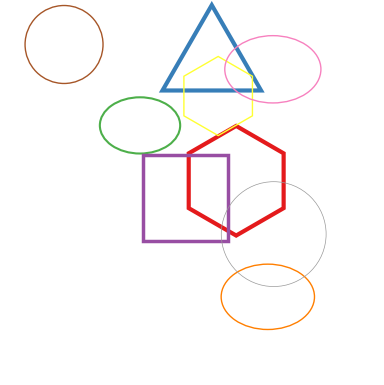[{"shape": "hexagon", "thickness": 3, "radius": 0.71, "center": [0.613, 0.531]}, {"shape": "triangle", "thickness": 3, "radius": 0.74, "center": [0.55, 0.839]}, {"shape": "oval", "thickness": 1.5, "radius": 0.52, "center": [0.364, 0.674]}, {"shape": "square", "thickness": 2.5, "radius": 0.56, "center": [0.482, 0.486]}, {"shape": "oval", "thickness": 1, "radius": 0.61, "center": [0.696, 0.229]}, {"shape": "hexagon", "thickness": 1, "radius": 0.51, "center": [0.567, 0.751]}, {"shape": "circle", "thickness": 1, "radius": 0.51, "center": [0.166, 0.884]}, {"shape": "oval", "thickness": 1, "radius": 0.62, "center": [0.709, 0.82]}, {"shape": "circle", "thickness": 0.5, "radius": 0.68, "center": [0.711, 0.392]}]